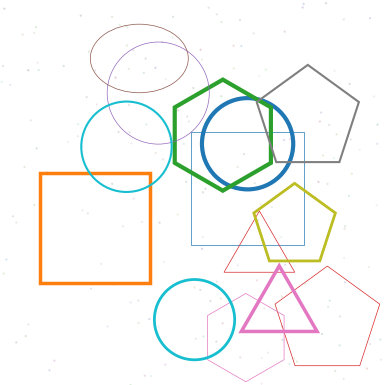[{"shape": "square", "thickness": 0.5, "radius": 0.73, "center": [0.643, 0.51]}, {"shape": "circle", "thickness": 3, "radius": 0.59, "center": [0.643, 0.627]}, {"shape": "square", "thickness": 2.5, "radius": 0.71, "center": [0.246, 0.408]}, {"shape": "hexagon", "thickness": 3, "radius": 0.72, "center": [0.579, 0.649]}, {"shape": "pentagon", "thickness": 0.5, "radius": 0.72, "center": [0.85, 0.166]}, {"shape": "triangle", "thickness": 0.5, "radius": 0.53, "center": [0.674, 0.346]}, {"shape": "circle", "thickness": 0.5, "radius": 0.66, "center": [0.411, 0.758]}, {"shape": "oval", "thickness": 0.5, "radius": 0.64, "center": [0.362, 0.848]}, {"shape": "triangle", "thickness": 2.5, "radius": 0.57, "center": [0.725, 0.196]}, {"shape": "hexagon", "thickness": 0.5, "radius": 0.57, "center": [0.639, 0.123]}, {"shape": "pentagon", "thickness": 1.5, "radius": 0.7, "center": [0.799, 0.692]}, {"shape": "pentagon", "thickness": 2, "radius": 0.56, "center": [0.765, 0.412]}, {"shape": "circle", "thickness": 2, "radius": 0.52, "center": [0.505, 0.17]}, {"shape": "circle", "thickness": 1.5, "radius": 0.59, "center": [0.329, 0.619]}]